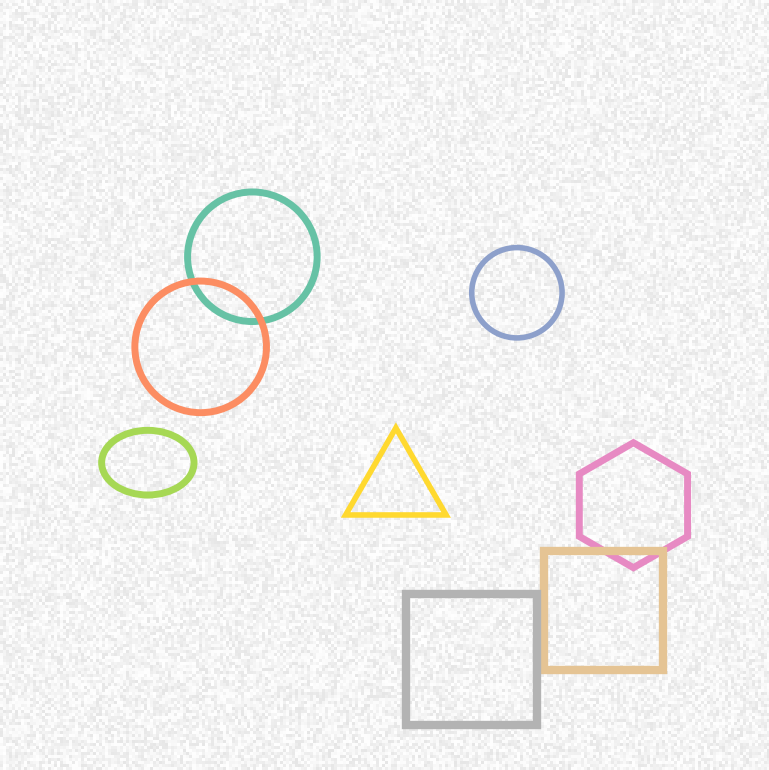[{"shape": "circle", "thickness": 2.5, "radius": 0.42, "center": [0.328, 0.667]}, {"shape": "circle", "thickness": 2.5, "radius": 0.43, "center": [0.261, 0.55]}, {"shape": "circle", "thickness": 2, "radius": 0.29, "center": [0.671, 0.62]}, {"shape": "hexagon", "thickness": 2.5, "radius": 0.41, "center": [0.823, 0.344]}, {"shape": "oval", "thickness": 2.5, "radius": 0.3, "center": [0.192, 0.399]}, {"shape": "triangle", "thickness": 2, "radius": 0.38, "center": [0.514, 0.369]}, {"shape": "square", "thickness": 3, "radius": 0.39, "center": [0.784, 0.207]}, {"shape": "square", "thickness": 3, "radius": 0.43, "center": [0.612, 0.143]}]